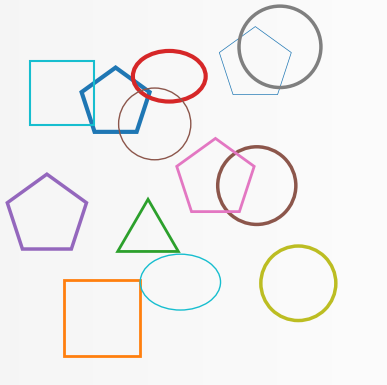[{"shape": "pentagon", "thickness": 3, "radius": 0.46, "center": [0.298, 0.732]}, {"shape": "pentagon", "thickness": 0.5, "radius": 0.49, "center": [0.659, 0.833]}, {"shape": "square", "thickness": 2, "radius": 0.49, "center": [0.263, 0.174]}, {"shape": "triangle", "thickness": 2, "radius": 0.45, "center": [0.382, 0.392]}, {"shape": "oval", "thickness": 3, "radius": 0.47, "center": [0.437, 0.802]}, {"shape": "pentagon", "thickness": 2.5, "radius": 0.54, "center": [0.121, 0.44]}, {"shape": "circle", "thickness": 1, "radius": 0.47, "center": [0.399, 0.678]}, {"shape": "circle", "thickness": 2.5, "radius": 0.5, "center": [0.663, 0.518]}, {"shape": "pentagon", "thickness": 2, "radius": 0.53, "center": [0.556, 0.535]}, {"shape": "circle", "thickness": 2.5, "radius": 0.53, "center": [0.723, 0.878]}, {"shape": "circle", "thickness": 2.5, "radius": 0.48, "center": [0.77, 0.264]}, {"shape": "oval", "thickness": 1, "radius": 0.52, "center": [0.465, 0.267]}, {"shape": "square", "thickness": 1.5, "radius": 0.42, "center": [0.16, 0.76]}]